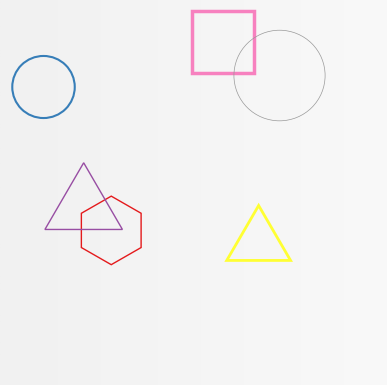[{"shape": "hexagon", "thickness": 1, "radius": 0.45, "center": [0.287, 0.402]}, {"shape": "circle", "thickness": 1.5, "radius": 0.4, "center": [0.112, 0.774]}, {"shape": "triangle", "thickness": 1, "radius": 0.58, "center": [0.216, 0.462]}, {"shape": "triangle", "thickness": 2, "radius": 0.48, "center": [0.667, 0.371]}, {"shape": "square", "thickness": 2.5, "radius": 0.4, "center": [0.575, 0.891]}, {"shape": "circle", "thickness": 0.5, "radius": 0.59, "center": [0.721, 0.804]}]